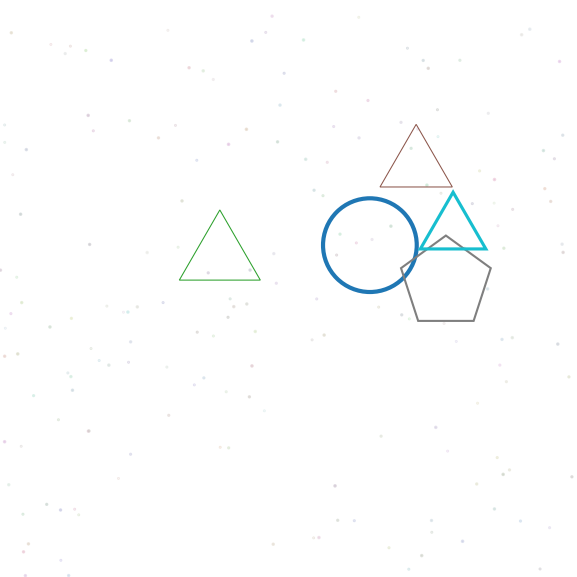[{"shape": "circle", "thickness": 2, "radius": 0.41, "center": [0.641, 0.575]}, {"shape": "triangle", "thickness": 0.5, "radius": 0.4, "center": [0.381, 0.555]}, {"shape": "triangle", "thickness": 0.5, "radius": 0.36, "center": [0.721, 0.712]}, {"shape": "pentagon", "thickness": 1, "radius": 0.41, "center": [0.772, 0.51]}, {"shape": "triangle", "thickness": 1.5, "radius": 0.33, "center": [0.785, 0.601]}]